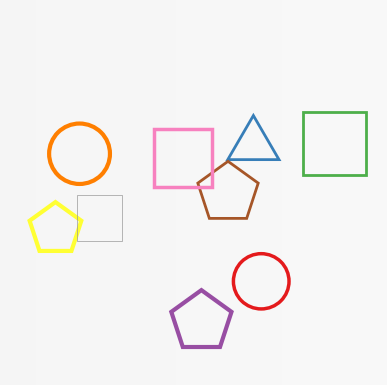[{"shape": "circle", "thickness": 2.5, "radius": 0.36, "center": [0.674, 0.269]}, {"shape": "triangle", "thickness": 2, "radius": 0.38, "center": [0.654, 0.624]}, {"shape": "square", "thickness": 2, "radius": 0.41, "center": [0.864, 0.627]}, {"shape": "pentagon", "thickness": 3, "radius": 0.41, "center": [0.52, 0.165]}, {"shape": "circle", "thickness": 3, "radius": 0.39, "center": [0.205, 0.601]}, {"shape": "pentagon", "thickness": 3, "radius": 0.35, "center": [0.143, 0.405]}, {"shape": "pentagon", "thickness": 2, "radius": 0.41, "center": [0.588, 0.499]}, {"shape": "square", "thickness": 2.5, "radius": 0.38, "center": [0.472, 0.589]}, {"shape": "square", "thickness": 0.5, "radius": 0.29, "center": [0.257, 0.434]}]